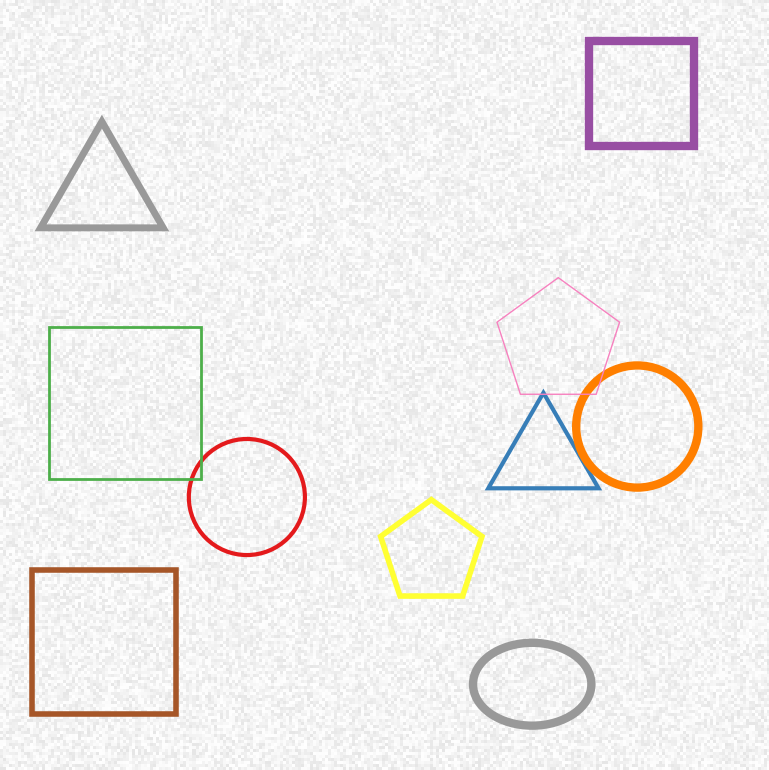[{"shape": "circle", "thickness": 1.5, "radius": 0.38, "center": [0.321, 0.355]}, {"shape": "triangle", "thickness": 1.5, "radius": 0.41, "center": [0.706, 0.407]}, {"shape": "square", "thickness": 1, "radius": 0.49, "center": [0.162, 0.477]}, {"shape": "square", "thickness": 3, "radius": 0.34, "center": [0.833, 0.879]}, {"shape": "circle", "thickness": 3, "radius": 0.4, "center": [0.828, 0.446]}, {"shape": "pentagon", "thickness": 2, "radius": 0.35, "center": [0.56, 0.282]}, {"shape": "square", "thickness": 2, "radius": 0.47, "center": [0.135, 0.167]}, {"shape": "pentagon", "thickness": 0.5, "radius": 0.42, "center": [0.725, 0.556]}, {"shape": "triangle", "thickness": 2.5, "radius": 0.46, "center": [0.132, 0.75]}, {"shape": "oval", "thickness": 3, "radius": 0.38, "center": [0.691, 0.111]}]